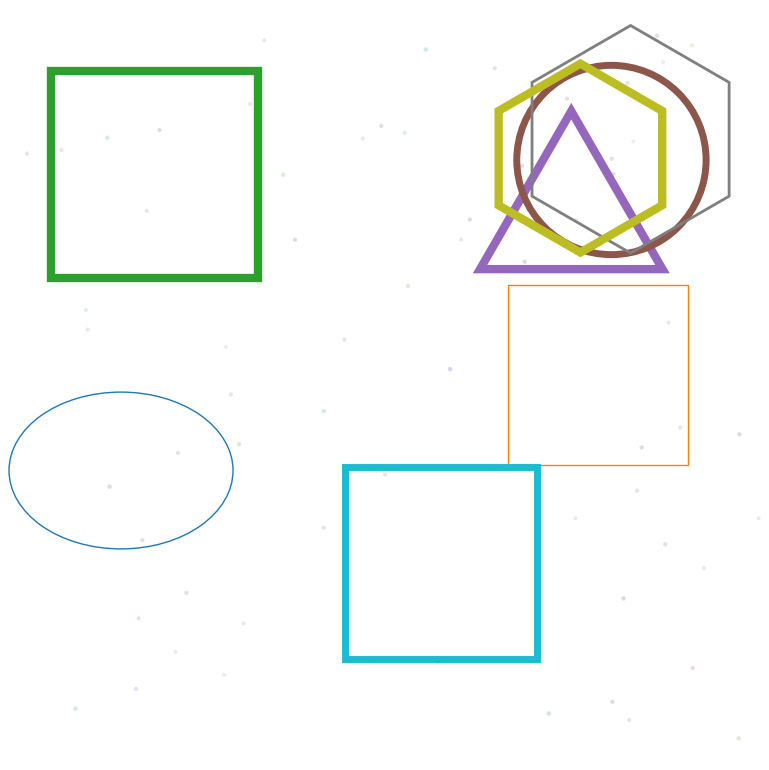[{"shape": "oval", "thickness": 0.5, "radius": 0.73, "center": [0.157, 0.389]}, {"shape": "square", "thickness": 0.5, "radius": 0.58, "center": [0.776, 0.513]}, {"shape": "square", "thickness": 3, "radius": 0.67, "center": [0.201, 0.773]}, {"shape": "triangle", "thickness": 3, "radius": 0.68, "center": [0.742, 0.719]}, {"shape": "circle", "thickness": 2.5, "radius": 0.61, "center": [0.794, 0.792]}, {"shape": "hexagon", "thickness": 1, "radius": 0.74, "center": [0.819, 0.819]}, {"shape": "hexagon", "thickness": 3, "radius": 0.61, "center": [0.754, 0.795]}, {"shape": "square", "thickness": 2.5, "radius": 0.62, "center": [0.573, 0.269]}]